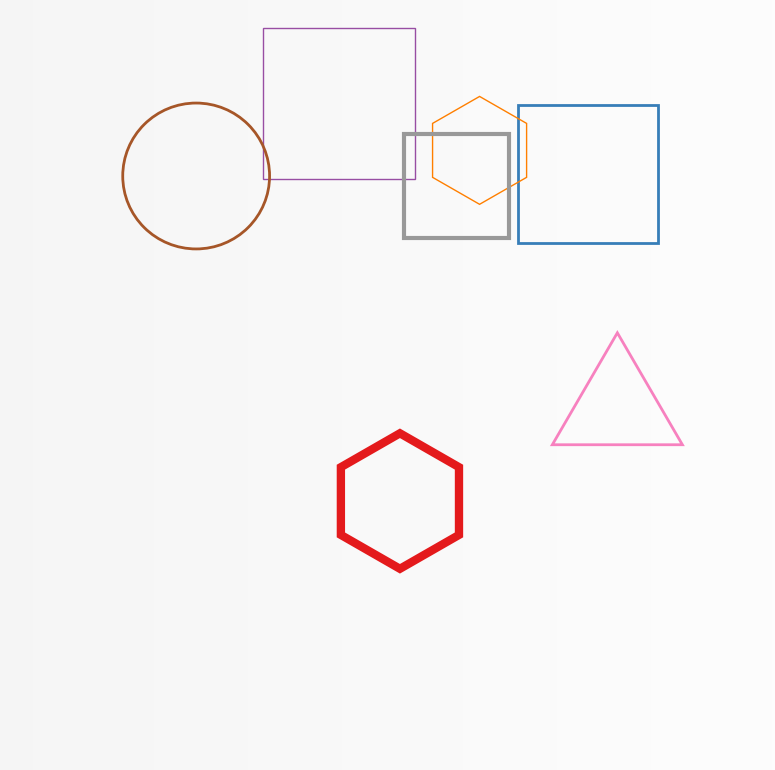[{"shape": "hexagon", "thickness": 3, "radius": 0.44, "center": [0.516, 0.349]}, {"shape": "square", "thickness": 1, "radius": 0.45, "center": [0.759, 0.774]}, {"shape": "square", "thickness": 0.5, "radius": 0.49, "center": [0.437, 0.865]}, {"shape": "hexagon", "thickness": 0.5, "radius": 0.35, "center": [0.619, 0.805]}, {"shape": "circle", "thickness": 1, "radius": 0.47, "center": [0.253, 0.771]}, {"shape": "triangle", "thickness": 1, "radius": 0.48, "center": [0.797, 0.471]}, {"shape": "square", "thickness": 1.5, "radius": 0.34, "center": [0.589, 0.758]}]